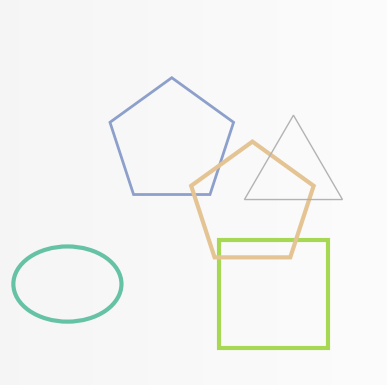[{"shape": "oval", "thickness": 3, "radius": 0.7, "center": [0.174, 0.262]}, {"shape": "pentagon", "thickness": 2, "radius": 0.84, "center": [0.443, 0.63]}, {"shape": "square", "thickness": 3, "radius": 0.7, "center": [0.706, 0.236]}, {"shape": "pentagon", "thickness": 3, "radius": 0.83, "center": [0.651, 0.466]}, {"shape": "triangle", "thickness": 1, "radius": 0.73, "center": [0.757, 0.555]}]